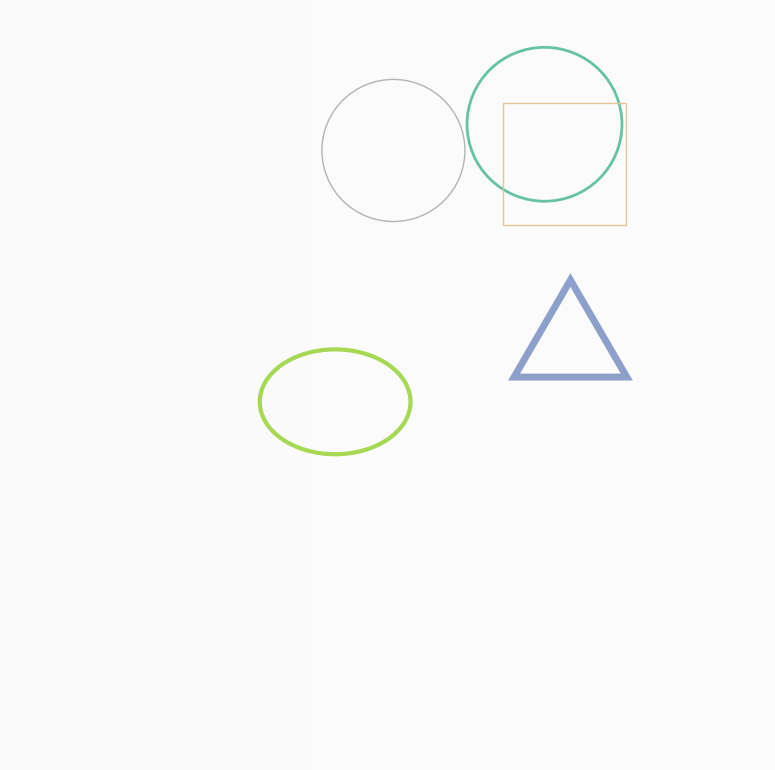[{"shape": "circle", "thickness": 1, "radius": 0.5, "center": [0.703, 0.839]}, {"shape": "triangle", "thickness": 2.5, "radius": 0.42, "center": [0.736, 0.552]}, {"shape": "oval", "thickness": 1.5, "radius": 0.49, "center": [0.432, 0.478]}, {"shape": "square", "thickness": 0.5, "radius": 0.4, "center": [0.728, 0.787]}, {"shape": "circle", "thickness": 0.5, "radius": 0.46, "center": [0.508, 0.805]}]